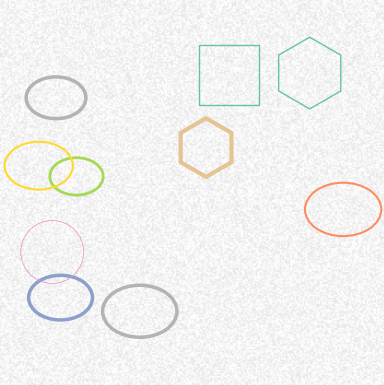[{"shape": "hexagon", "thickness": 1, "radius": 0.47, "center": [0.804, 0.81]}, {"shape": "square", "thickness": 1, "radius": 0.39, "center": [0.595, 0.805]}, {"shape": "oval", "thickness": 1.5, "radius": 0.5, "center": [0.891, 0.456]}, {"shape": "oval", "thickness": 2.5, "radius": 0.41, "center": [0.157, 0.227]}, {"shape": "circle", "thickness": 0.5, "radius": 0.41, "center": [0.136, 0.346]}, {"shape": "oval", "thickness": 2, "radius": 0.35, "center": [0.199, 0.542]}, {"shape": "oval", "thickness": 1.5, "radius": 0.44, "center": [0.101, 0.57]}, {"shape": "hexagon", "thickness": 3, "radius": 0.38, "center": [0.535, 0.617]}, {"shape": "oval", "thickness": 2.5, "radius": 0.39, "center": [0.146, 0.746]}, {"shape": "oval", "thickness": 2.5, "radius": 0.48, "center": [0.363, 0.192]}]